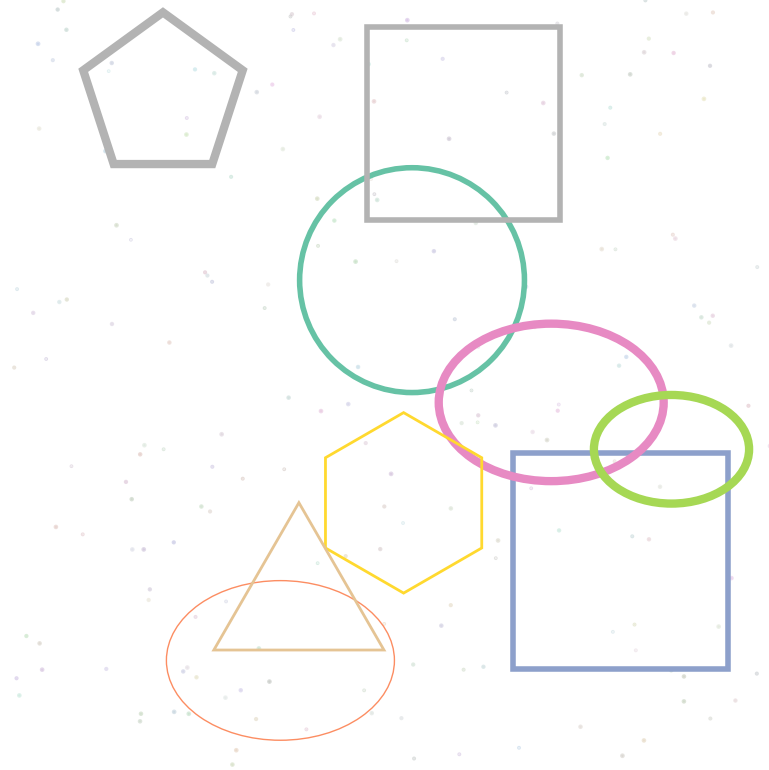[{"shape": "circle", "thickness": 2, "radius": 0.73, "center": [0.535, 0.636]}, {"shape": "oval", "thickness": 0.5, "radius": 0.74, "center": [0.364, 0.142]}, {"shape": "square", "thickness": 2, "radius": 0.7, "center": [0.806, 0.271]}, {"shape": "oval", "thickness": 3, "radius": 0.73, "center": [0.716, 0.477]}, {"shape": "oval", "thickness": 3, "radius": 0.5, "center": [0.872, 0.417]}, {"shape": "hexagon", "thickness": 1, "radius": 0.59, "center": [0.524, 0.347]}, {"shape": "triangle", "thickness": 1, "radius": 0.64, "center": [0.388, 0.22]}, {"shape": "square", "thickness": 2, "radius": 0.63, "center": [0.602, 0.839]}, {"shape": "pentagon", "thickness": 3, "radius": 0.54, "center": [0.212, 0.875]}]